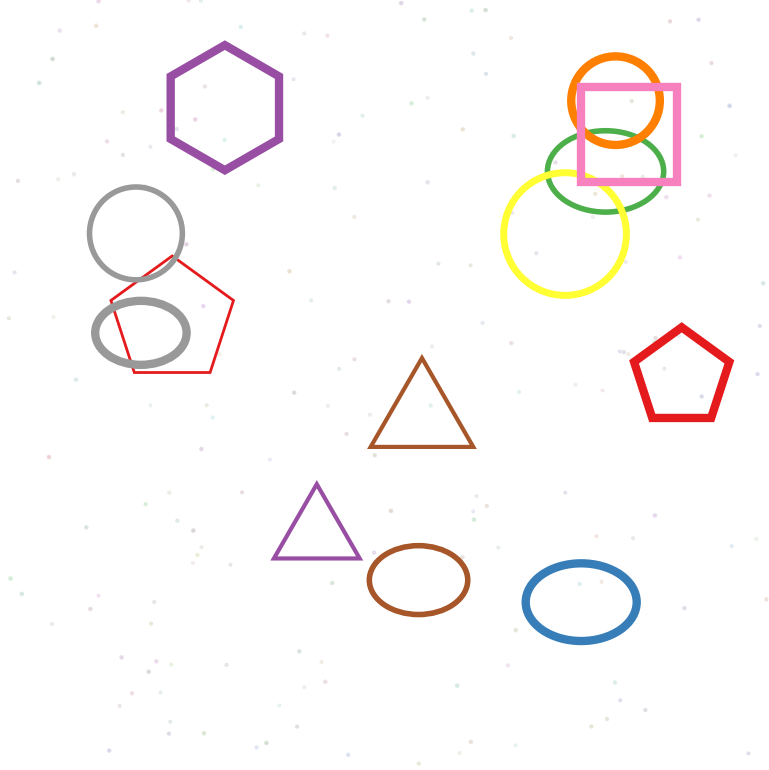[{"shape": "pentagon", "thickness": 3, "radius": 0.33, "center": [0.885, 0.51]}, {"shape": "pentagon", "thickness": 1, "radius": 0.42, "center": [0.224, 0.584]}, {"shape": "oval", "thickness": 3, "radius": 0.36, "center": [0.755, 0.218]}, {"shape": "oval", "thickness": 2, "radius": 0.38, "center": [0.786, 0.777]}, {"shape": "hexagon", "thickness": 3, "radius": 0.41, "center": [0.292, 0.86]}, {"shape": "triangle", "thickness": 1.5, "radius": 0.32, "center": [0.411, 0.307]}, {"shape": "circle", "thickness": 3, "radius": 0.29, "center": [0.799, 0.869]}, {"shape": "circle", "thickness": 2.5, "radius": 0.4, "center": [0.734, 0.696]}, {"shape": "triangle", "thickness": 1.5, "radius": 0.38, "center": [0.548, 0.458]}, {"shape": "oval", "thickness": 2, "radius": 0.32, "center": [0.544, 0.247]}, {"shape": "square", "thickness": 3, "radius": 0.31, "center": [0.817, 0.825]}, {"shape": "oval", "thickness": 3, "radius": 0.3, "center": [0.183, 0.568]}, {"shape": "circle", "thickness": 2, "radius": 0.3, "center": [0.177, 0.697]}]